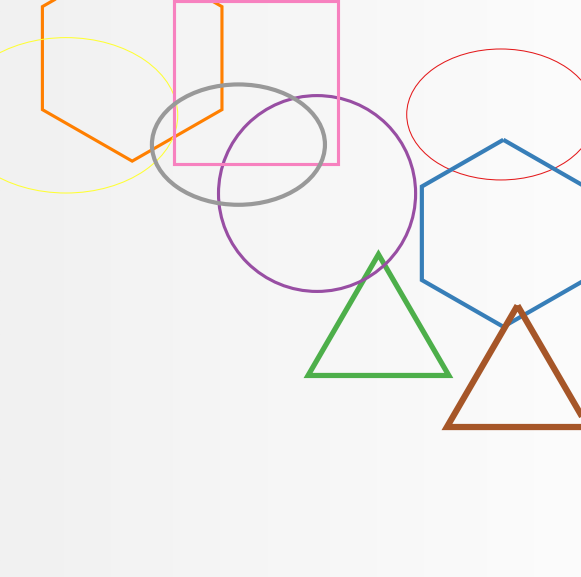[{"shape": "oval", "thickness": 0.5, "radius": 0.81, "center": [0.862, 0.801]}, {"shape": "hexagon", "thickness": 2, "radius": 0.81, "center": [0.866, 0.595]}, {"shape": "triangle", "thickness": 2.5, "radius": 0.7, "center": [0.651, 0.419]}, {"shape": "circle", "thickness": 1.5, "radius": 0.85, "center": [0.545, 0.664]}, {"shape": "hexagon", "thickness": 1.5, "radius": 0.89, "center": [0.227, 0.898]}, {"shape": "oval", "thickness": 0.5, "radius": 0.96, "center": [0.114, 0.799]}, {"shape": "triangle", "thickness": 3, "radius": 0.7, "center": [0.89, 0.33]}, {"shape": "square", "thickness": 1.5, "radius": 0.71, "center": [0.441, 0.856]}, {"shape": "oval", "thickness": 2, "radius": 0.74, "center": [0.41, 0.749]}]